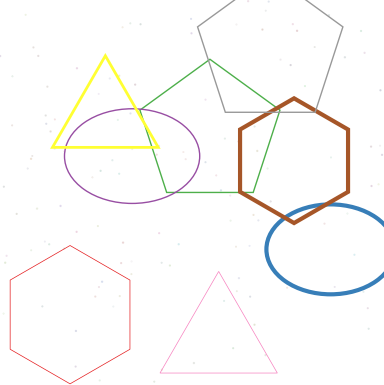[{"shape": "hexagon", "thickness": 0.5, "radius": 0.9, "center": [0.182, 0.183]}, {"shape": "oval", "thickness": 3, "radius": 0.83, "center": [0.859, 0.352]}, {"shape": "pentagon", "thickness": 1, "radius": 0.96, "center": [0.545, 0.655]}, {"shape": "oval", "thickness": 1, "radius": 0.88, "center": [0.343, 0.595]}, {"shape": "triangle", "thickness": 2, "radius": 0.79, "center": [0.274, 0.697]}, {"shape": "hexagon", "thickness": 3, "radius": 0.81, "center": [0.764, 0.583]}, {"shape": "triangle", "thickness": 0.5, "radius": 0.88, "center": [0.568, 0.119]}, {"shape": "pentagon", "thickness": 1, "radius": 0.99, "center": [0.702, 0.869]}]